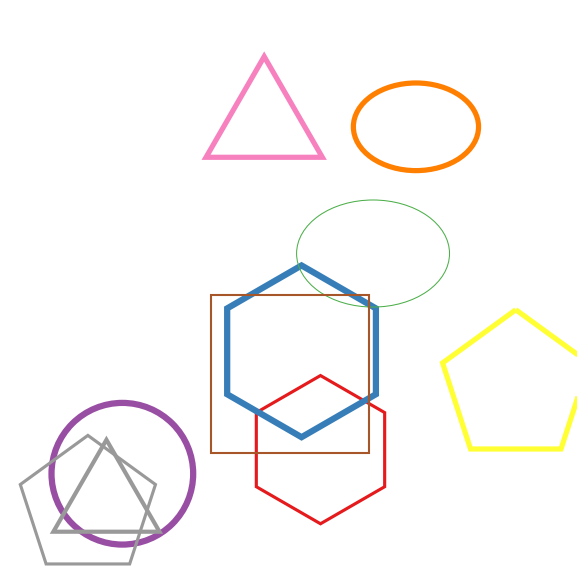[{"shape": "hexagon", "thickness": 1.5, "radius": 0.64, "center": [0.555, 0.221]}, {"shape": "hexagon", "thickness": 3, "radius": 0.74, "center": [0.522, 0.391]}, {"shape": "oval", "thickness": 0.5, "radius": 0.66, "center": [0.646, 0.56]}, {"shape": "circle", "thickness": 3, "radius": 0.61, "center": [0.212, 0.179]}, {"shape": "oval", "thickness": 2.5, "radius": 0.54, "center": [0.72, 0.78]}, {"shape": "pentagon", "thickness": 2.5, "radius": 0.67, "center": [0.893, 0.329]}, {"shape": "square", "thickness": 1, "radius": 0.69, "center": [0.503, 0.351]}, {"shape": "triangle", "thickness": 2.5, "radius": 0.58, "center": [0.457, 0.785]}, {"shape": "triangle", "thickness": 2, "radius": 0.53, "center": [0.184, 0.131]}, {"shape": "pentagon", "thickness": 1.5, "radius": 0.62, "center": [0.152, 0.122]}]